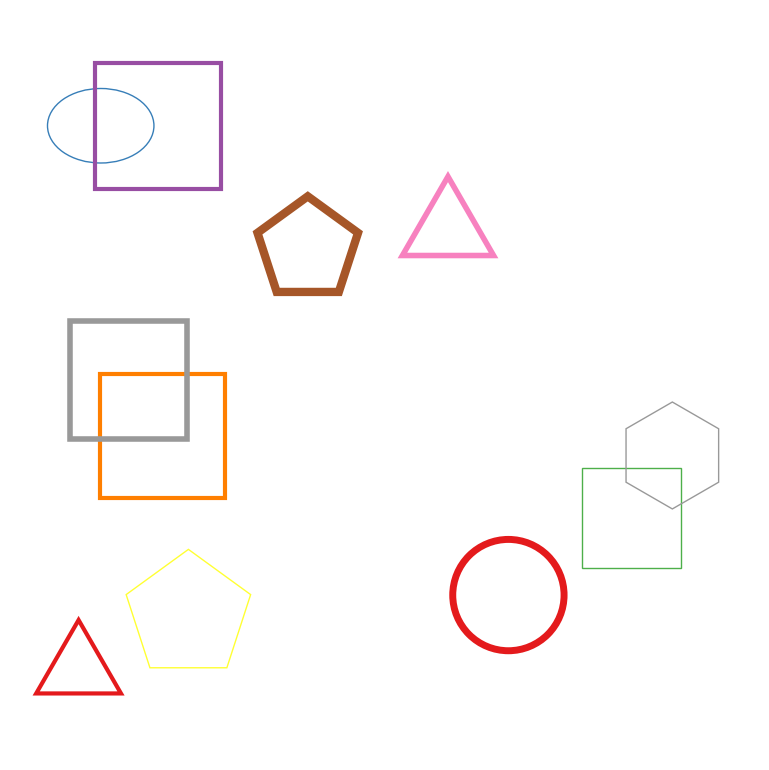[{"shape": "triangle", "thickness": 1.5, "radius": 0.32, "center": [0.102, 0.131]}, {"shape": "circle", "thickness": 2.5, "radius": 0.36, "center": [0.66, 0.227]}, {"shape": "oval", "thickness": 0.5, "radius": 0.35, "center": [0.131, 0.837]}, {"shape": "square", "thickness": 0.5, "radius": 0.32, "center": [0.82, 0.327]}, {"shape": "square", "thickness": 1.5, "radius": 0.41, "center": [0.206, 0.837]}, {"shape": "square", "thickness": 1.5, "radius": 0.4, "center": [0.211, 0.434]}, {"shape": "pentagon", "thickness": 0.5, "radius": 0.42, "center": [0.245, 0.202]}, {"shape": "pentagon", "thickness": 3, "radius": 0.34, "center": [0.4, 0.676]}, {"shape": "triangle", "thickness": 2, "radius": 0.34, "center": [0.582, 0.702]}, {"shape": "square", "thickness": 2, "radius": 0.38, "center": [0.167, 0.506]}, {"shape": "hexagon", "thickness": 0.5, "radius": 0.35, "center": [0.873, 0.408]}]